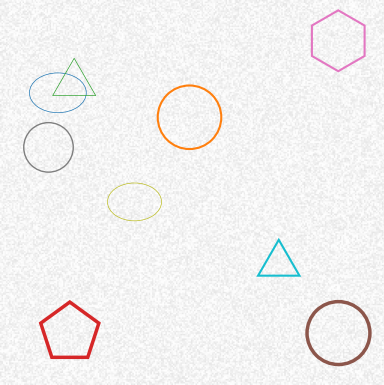[{"shape": "oval", "thickness": 0.5, "radius": 0.37, "center": [0.15, 0.759]}, {"shape": "circle", "thickness": 1.5, "radius": 0.41, "center": [0.492, 0.695]}, {"shape": "triangle", "thickness": 0.5, "radius": 0.32, "center": [0.193, 0.784]}, {"shape": "pentagon", "thickness": 2.5, "radius": 0.4, "center": [0.181, 0.136]}, {"shape": "circle", "thickness": 2.5, "radius": 0.41, "center": [0.879, 0.135]}, {"shape": "hexagon", "thickness": 1.5, "radius": 0.4, "center": [0.879, 0.894]}, {"shape": "circle", "thickness": 1, "radius": 0.32, "center": [0.126, 0.617]}, {"shape": "oval", "thickness": 0.5, "radius": 0.35, "center": [0.349, 0.476]}, {"shape": "triangle", "thickness": 1.5, "radius": 0.31, "center": [0.724, 0.315]}]